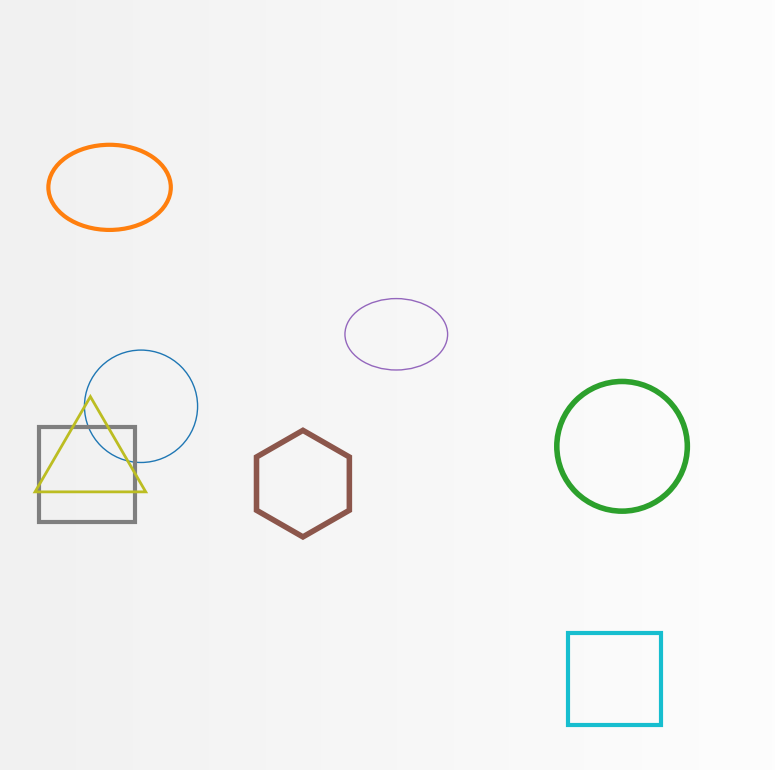[{"shape": "circle", "thickness": 0.5, "radius": 0.36, "center": [0.182, 0.472]}, {"shape": "oval", "thickness": 1.5, "radius": 0.39, "center": [0.141, 0.757]}, {"shape": "circle", "thickness": 2, "radius": 0.42, "center": [0.803, 0.42]}, {"shape": "oval", "thickness": 0.5, "radius": 0.33, "center": [0.511, 0.566]}, {"shape": "hexagon", "thickness": 2, "radius": 0.35, "center": [0.391, 0.372]}, {"shape": "square", "thickness": 1.5, "radius": 0.31, "center": [0.113, 0.383]}, {"shape": "triangle", "thickness": 1, "radius": 0.41, "center": [0.117, 0.402]}, {"shape": "square", "thickness": 1.5, "radius": 0.3, "center": [0.793, 0.118]}]